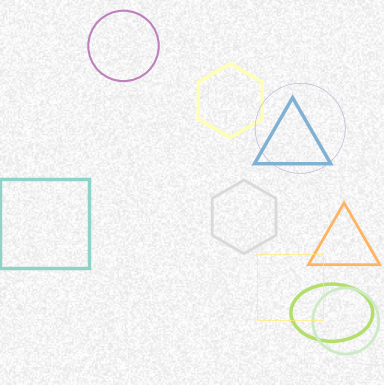[{"shape": "square", "thickness": 2.5, "radius": 0.58, "center": [0.116, 0.42]}, {"shape": "hexagon", "thickness": 2.5, "radius": 0.48, "center": [0.598, 0.739]}, {"shape": "circle", "thickness": 0.5, "radius": 0.59, "center": [0.78, 0.667]}, {"shape": "triangle", "thickness": 2.5, "radius": 0.57, "center": [0.76, 0.632]}, {"shape": "triangle", "thickness": 2, "radius": 0.54, "center": [0.894, 0.366]}, {"shape": "oval", "thickness": 2.5, "radius": 0.53, "center": [0.862, 0.188]}, {"shape": "hexagon", "thickness": 2, "radius": 0.48, "center": [0.634, 0.437]}, {"shape": "circle", "thickness": 1.5, "radius": 0.46, "center": [0.321, 0.881]}, {"shape": "circle", "thickness": 2, "radius": 0.43, "center": [0.898, 0.166]}, {"shape": "square", "thickness": 0.5, "radius": 0.43, "center": [0.753, 0.255]}]